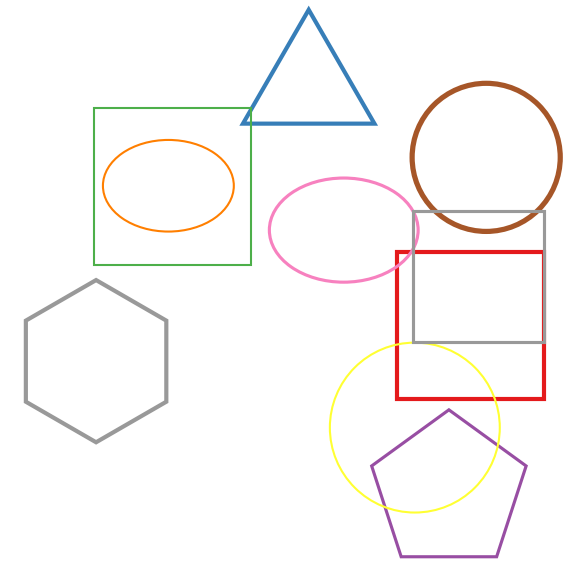[{"shape": "square", "thickness": 2, "radius": 0.64, "center": [0.815, 0.436]}, {"shape": "triangle", "thickness": 2, "radius": 0.66, "center": [0.535, 0.851]}, {"shape": "square", "thickness": 1, "radius": 0.68, "center": [0.299, 0.676]}, {"shape": "pentagon", "thickness": 1.5, "radius": 0.7, "center": [0.777, 0.149]}, {"shape": "oval", "thickness": 1, "radius": 0.57, "center": [0.292, 0.677]}, {"shape": "circle", "thickness": 1, "radius": 0.74, "center": [0.718, 0.259]}, {"shape": "circle", "thickness": 2.5, "radius": 0.64, "center": [0.842, 0.727]}, {"shape": "oval", "thickness": 1.5, "radius": 0.64, "center": [0.595, 0.601]}, {"shape": "hexagon", "thickness": 2, "radius": 0.7, "center": [0.166, 0.374]}, {"shape": "square", "thickness": 1.5, "radius": 0.57, "center": [0.828, 0.52]}]